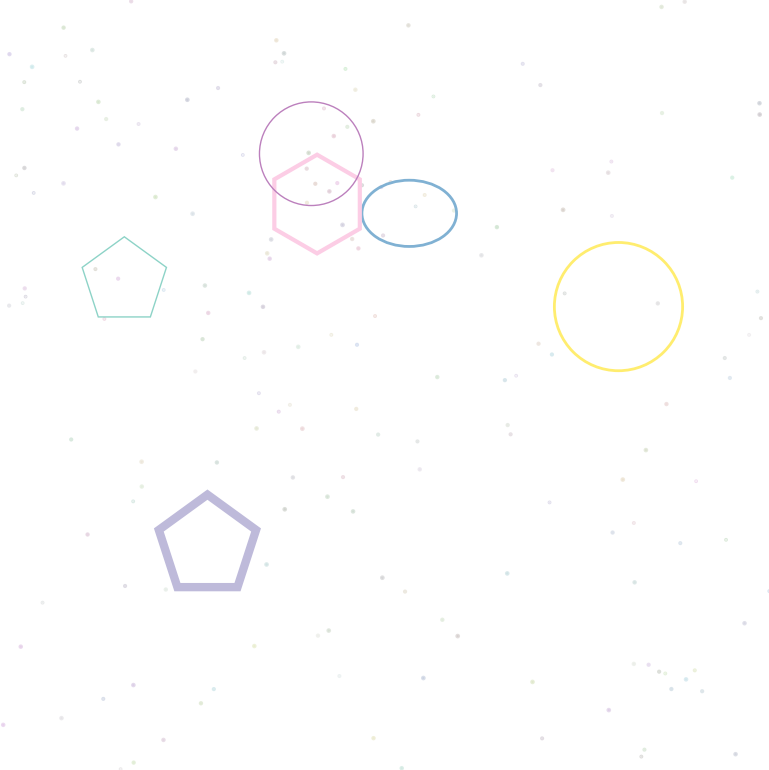[{"shape": "pentagon", "thickness": 0.5, "radius": 0.29, "center": [0.161, 0.635]}, {"shape": "pentagon", "thickness": 3, "radius": 0.33, "center": [0.269, 0.291]}, {"shape": "oval", "thickness": 1, "radius": 0.31, "center": [0.531, 0.723]}, {"shape": "hexagon", "thickness": 1.5, "radius": 0.32, "center": [0.412, 0.735]}, {"shape": "circle", "thickness": 0.5, "radius": 0.34, "center": [0.404, 0.8]}, {"shape": "circle", "thickness": 1, "radius": 0.42, "center": [0.803, 0.602]}]